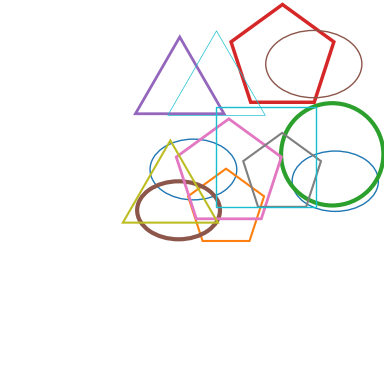[{"shape": "oval", "thickness": 1, "radius": 0.56, "center": [0.871, 0.529]}, {"shape": "oval", "thickness": 1, "radius": 0.56, "center": [0.502, 0.56]}, {"shape": "pentagon", "thickness": 1.5, "radius": 0.52, "center": [0.587, 0.458]}, {"shape": "circle", "thickness": 3, "radius": 0.66, "center": [0.863, 0.599]}, {"shape": "pentagon", "thickness": 2.5, "radius": 0.7, "center": [0.734, 0.848]}, {"shape": "triangle", "thickness": 2, "radius": 0.66, "center": [0.467, 0.771]}, {"shape": "oval", "thickness": 1, "radius": 0.62, "center": [0.815, 0.834]}, {"shape": "oval", "thickness": 3, "radius": 0.54, "center": [0.464, 0.454]}, {"shape": "pentagon", "thickness": 2, "radius": 0.72, "center": [0.594, 0.548]}, {"shape": "pentagon", "thickness": 1.5, "radius": 0.53, "center": [0.733, 0.549]}, {"shape": "triangle", "thickness": 1.5, "radius": 0.71, "center": [0.442, 0.493]}, {"shape": "square", "thickness": 1, "radius": 0.65, "center": [0.691, 0.592]}, {"shape": "triangle", "thickness": 0.5, "radius": 0.73, "center": [0.562, 0.773]}]